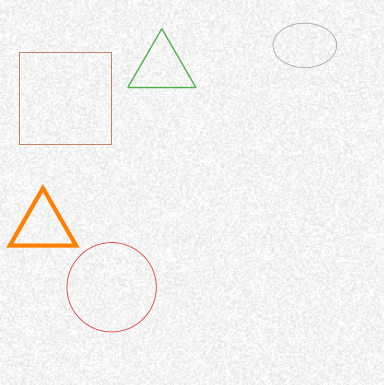[{"shape": "circle", "thickness": 0.5, "radius": 0.58, "center": [0.29, 0.254]}, {"shape": "triangle", "thickness": 1, "radius": 0.51, "center": [0.42, 0.824]}, {"shape": "triangle", "thickness": 3, "radius": 0.5, "center": [0.112, 0.412]}, {"shape": "square", "thickness": 0.5, "radius": 0.6, "center": [0.169, 0.746]}, {"shape": "oval", "thickness": 0.5, "radius": 0.41, "center": [0.792, 0.882]}]